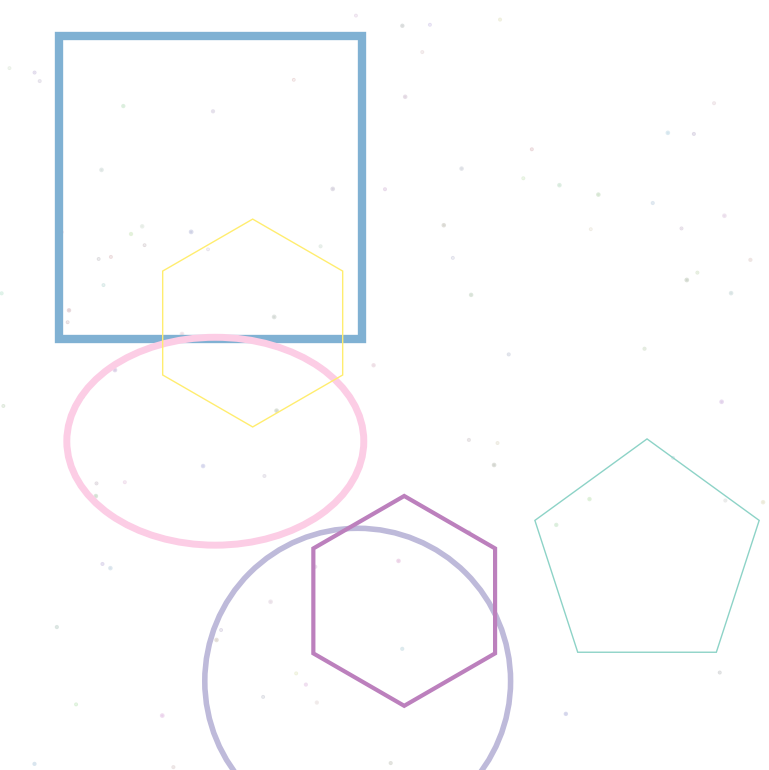[{"shape": "pentagon", "thickness": 0.5, "radius": 0.77, "center": [0.84, 0.277]}, {"shape": "circle", "thickness": 2, "radius": 0.99, "center": [0.465, 0.115]}, {"shape": "square", "thickness": 3, "radius": 0.99, "center": [0.274, 0.757]}, {"shape": "oval", "thickness": 2.5, "radius": 0.96, "center": [0.28, 0.427]}, {"shape": "hexagon", "thickness": 1.5, "radius": 0.68, "center": [0.525, 0.22]}, {"shape": "hexagon", "thickness": 0.5, "radius": 0.67, "center": [0.328, 0.58]}]